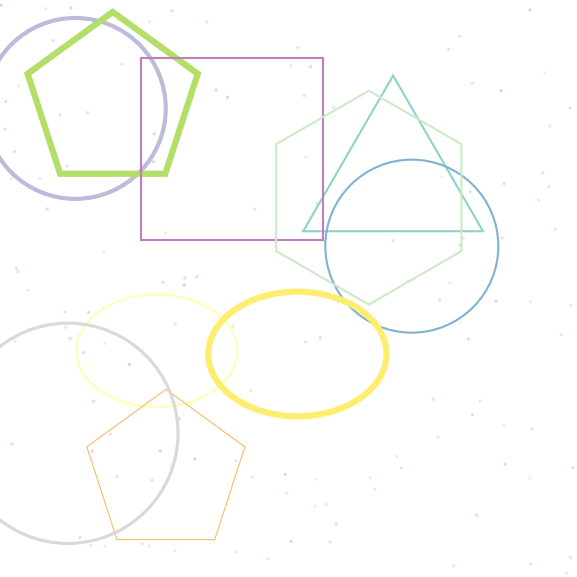[{"shape": "triangle", "thickness": 1, "radius": 0.9, "center": [0.681, 0.689]}, {"shape": "oval", "thickness": 1, "radius": 0.7, "center": [0.272, 0.392]}, {"shape": "circle", "thickness": 2, "radius": 0.78, "center": [0.13, 0.811]}, {"shape": "circle", "thickness": 1, "radius": 0.75, "center": [0.713, 0.573]}, {"shape": "pentagon", "thickness": 0.5, "radius": 0.72, "center": [0.287, 0.181]}, {"shape": "pentagon", "thickness": 3, "radius": 0.77, "center": [0.195, 0.824]}, {"shape": "circle", "thickness": 1.5, "radius": 0.95, "center": [0.118, 0.249]}, {"shape": "square", "thickness": 1, "radius": 0.79, "center": [0.401, 0.741]}, {"shape": "hexagon", "thickness": 1, "radius": 0.93, "center": [0.639, 0.657]}, {"shape": "oval", "thickness": 3, "radius": 0.77, "center": [0.515, 0.386]}]